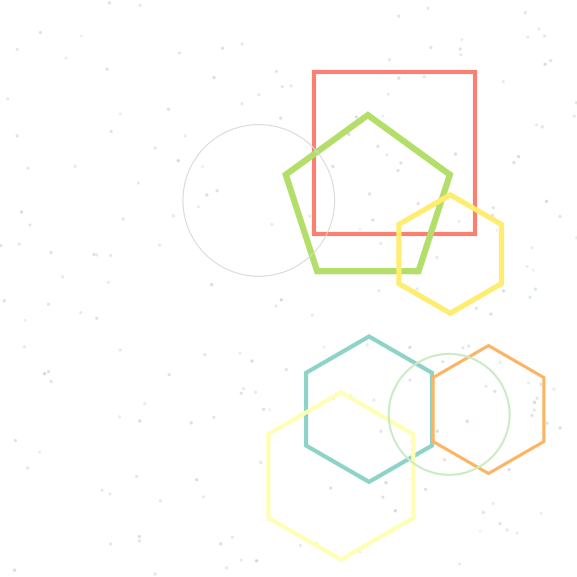[{"shape": "hexagon", "thickness": 2, "radius": 0.63, "center": [0.639, 0.291]}, {"shape": "hexagon", "thickness": 2, "radius": 0.72, "center": [0.59, 0.175]}, {"shape": "square", "thickness": 2, "radius": 0.7, "center": [0.684, 0.734]}, {"shape": "hexagon", "thickness": 1.5, "radius": 0.55, "center": [0.846, 0.29]}, {"shape": "pentagon", "thickness": 3, "radius": 0.75, "center": [0.637, 0.65]}, {"shape": "circle", "thickness": 0.5, "radius": 0.66, "center": [0.448, 0.652]}, {"shape": "circle", "thickness": 1, "radius": 0.52, "center": [0.778, 0.282]}, {"shape": "hexagon", "thickness": 2.5, "radius": 0.51, "center": [0.78, 0.559]}]